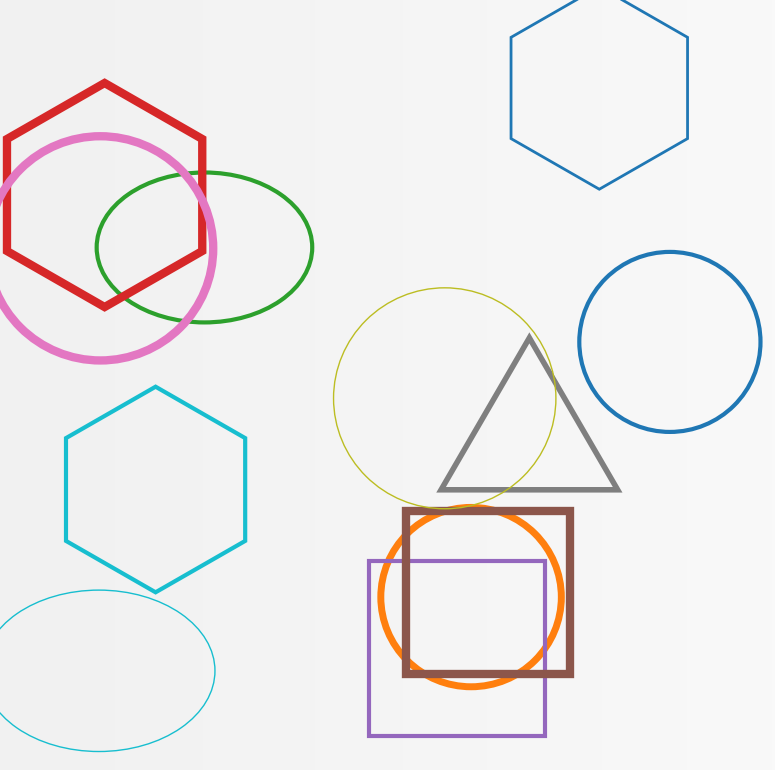[{"shape": "hexagon", "thickness": 1, "radius": 0.66, "center": [0.773, 0.886]}, {"shape": "circle", "thickness": 1.5, "radius": 0.58, "center": [0.864, 0.556]}, {"shape": "circle", "thickness": 2.5, "radius": 0.58, "center": [0.608, 0.225]}, {"shape": "oval", "thickness": 1.5, "radius": 0.7, "center": [0.264, 0.679]}, {"shape": "hexagon", "thickness": 3, "radius": 0.73, "center": [0.135, 0.747]}, {"shape": "square", "thickness": 1.5, "radius": 0.57, "center": [0.59, 0.158]}, {"shape": "square", "thickness": 3, "radius": 0.53, "center": [0.63, 0.231]}, {"shape": "circle", "thickness": 3, "radius": 0.73, "center": [0.13, 0.677]}, {"shape": "triangle", "thickness": 2, "radius": 0.66, "center": [0.683, 0.43]}, {"shape": "circle", "thickness": 0.5, "radius": 0.72, "center": [0.574, 0.483]}, {"shape": "hexagon", "thickness": 1.5, "radius": 0.67, "center": [0.201, 0.364]}, {"shape": "oval", "thickness": 0.5, "radius": 0.75, "center": [0.128, 0.129]}]